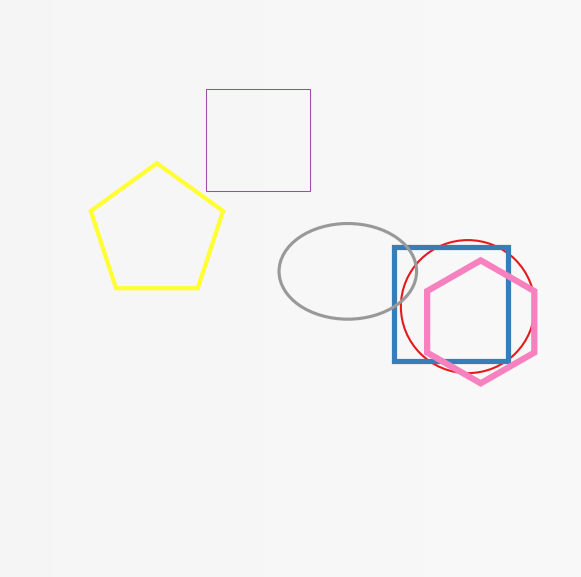[{"shape": "circle", "thickness": 1, "radius": 0.58, "center": [0.805, 0.468]}, {"shape": "square", "thickness": 2.5, "radius": 0.49, "center": [0.775, 0.473]}, {"shape": "square", "thickness": 0.5, "radius": 0.45, "center": [0.444, 0.757]}, {"shape": "pentagon", "thickness": 2, "radius": 0.6, "center": [0.27, 0.597]}, {"shape": "hexagon", "thickness": 3, "radius": 0.53, "center": [0.827, 0.442]}, {"shape": "oval", "thickness": 1.5, "radius": 0.59, "center": [0.598, 0.529]}]